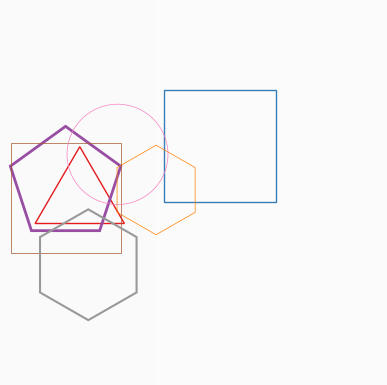[{"shape": "triangle", "thickness": 1, "radius": 0.67, "center": [0.206, 0.486]}, {"shape": "square", "thickness": 1, "radius": 0.73, "center": [0.568, 0.62]}, {"shape": "pentagon", "thickness": 2, "radius": 0.75, "center": [0.169, 0.522]}, {"shape": "hexagon", "thickness": 0.5, "radius": 0.58, "center": [0.403, 0.507]}, {"shape": "square", "thickness": 0.5, "radius": 0.71, "center": [0.171, 0.485]}, {"shape": "circle", "thickness": 0.5, "radius": 0.65, "center": [0.303, 0.599]}, {"shape": "hexagon", "thickness": 1.5, "radius": 0.72, "center": [0.228, 0.312]}]